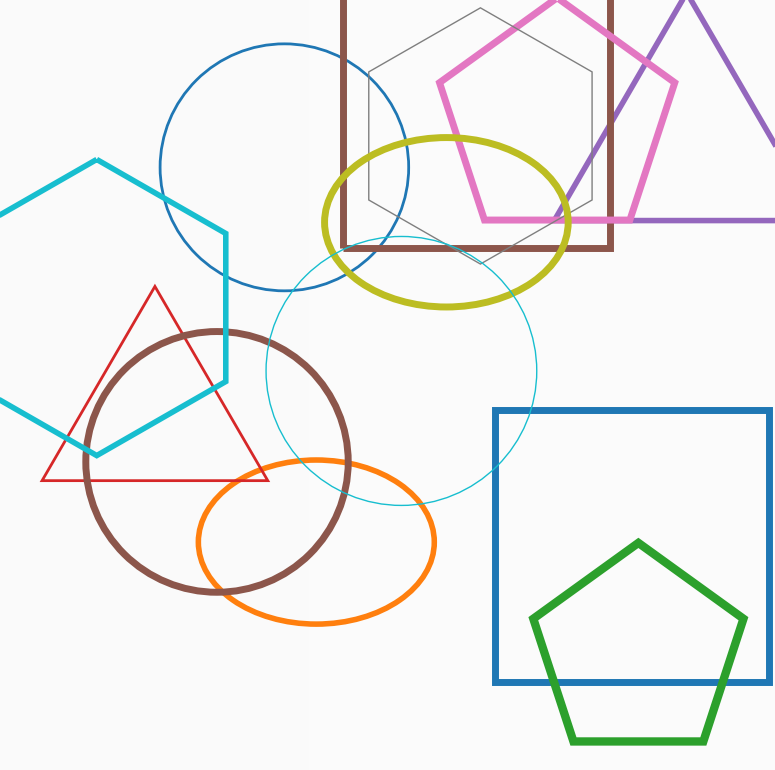[{"shape": "square", "thickness": 2.5, "radius": 0.88, "center": [0.816, 0.291]}, {"shape": "circle", "thickness": 1, "radius": 0.8, "center": [0.367, 0.783]}, {"shape": "oval", "thickness": 2, "radius": 0.76, "center": [0.408, 0.296]}, {"shape": "pentagon", "thickness": 3, "radius": 0.71, "center": [0.824, 0.152]}, {"shape": "triangle", "thickness": 1, "radius": 0.84, "center": [0.2, 0.46]}, {"shape": "triangle", "thickness": 2, "radius": 0.99, "center": [0.886, 0.812]}, {"shape": "circle", "thickness": 2.5, "radius": 0.85, "center": [0.28, 0.4]}, {"shape": "square", "thickness": 2.5, "radius": 0.86, "center": [0.615, 0.85]}, {"shape": "pentagon", "thickness": 2.5, "radius": 0.8, "center": [0.719, 0.843]}, {"shape": "hexagon", "thickness": 0.5, "radius": 0.83, "center": [0.62, 0.823]}, {"shape": "oval", "thickness": 2.5, "radius": 0.79, "center": [0.576, 0.711]}, {"shape": "circle", "thickness": 0.5, "radius": 0.87, "center": [0.518, 0.518]}, {"shape": "hexagon", "thickness": 2, "radius": 0.96, "center": [0.125, 0.601]}]